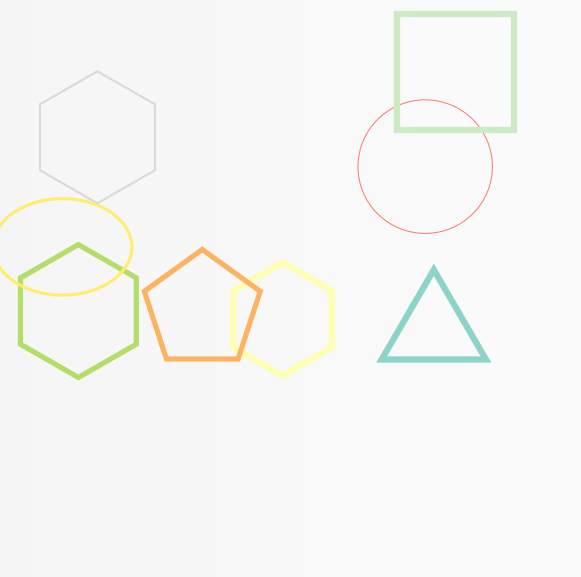[{"shape": "triangle", "thickness": 3, "radius": 0.52, "center": [0.746, 0.428]}, {"shape": "hexagon", "thickness": 3, "radius": 0.49, "center": [0.486, 0.447]}, {"shape": "circle", "thickness": 0.5, "radius": 0.58, "center": [0.732, 0.711]}, {"shape": "pentagon", "thickness": 2.5, "radius": 0.52, "center": [0.348, 0.462]}, {"shape": "hexagon", "thickness": 2.5, "radius": 0.58, "center": [0.135, 0.461]}, {"shape": "hexagon", "thickness": 1, "radius": 0.57, "center": [0.168, 0.761]}, {"shape": "square", "thickness": 3, "radius": 0.5, "center": [0.783, 0.875]}, {"shape": "oval", "thickness": 1.5, "radius": 0.6, "center": [0.107, 0.572]}]